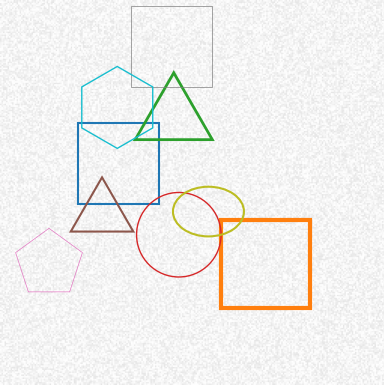[{"shape": "square", "thickness": 1.5, "radius": 0.53, "center": [0.307, 0.576]}, {"shape": "square", "thickness": 3, "radius": 0.57, "center": [0.69, 0.315]}, {"shape": "triangle", "thickness": 2, "radius": 0.58, "center": [0.451, 0.695]}, {"shape": "circle", "thickness": 1, "radius": 0.55, "center": [0.464, 0.39]}, {"shape": "triangle", "thickness": 1.5, "radius": 0.47, "center": [0.265, 0.445]}, {"shape": "pentagon", "thickness": 0.5, "radius": 0.46, "center": [0.127, 0.316]}, {"shape": "square", "thickness": 0.5, "radius": 0.53, "center": [0.446, 0.88]}, {"shape": "oval", "thickness": 1.5, "radius": 0.46, "center": [0.541, 0.451]}, {"shape": "hexagon", "thickness": 1, "radius": 0.53, "center": [0.305, 0.721]}]